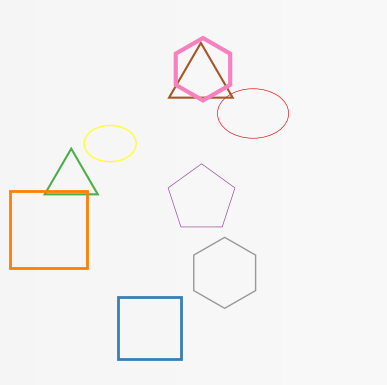[{"shape": "oval", "thickness": 0.5, "radius": 0.46, "center": [0.653, 0.705]}, {"shape": "square", "thickness": 2, "radius": 0.4, "center": [0.386, 0.147]}, {"shape": "triangle", "thickness": 1.5, "radius": 0.4, "center": [0.184, 0.535]}, {"shape": "pentagon", "thickness": 0.5, "radius": 0.45, "center": [0.52, 0.484]}, {"shape": "square", "thickness": 2, "radius": 0.49, "center": [0.126, 0.404]}, {"shape": "oval", "thickness": 1, "radius": 0.34, "center": [0.284, 0.627]}, {"shape": "triangle", "thickness": 1.5, "radius": 0.47, "center": [0.518, 0.794]}, {"shape": "hexagon", "thickness": 3, "radius": 0.41, "center": [0.524, 0.82]}, {"shape": "hexagon", "thickness": 1, "radius": 0.46, "center": [0.58, 0.291]}]